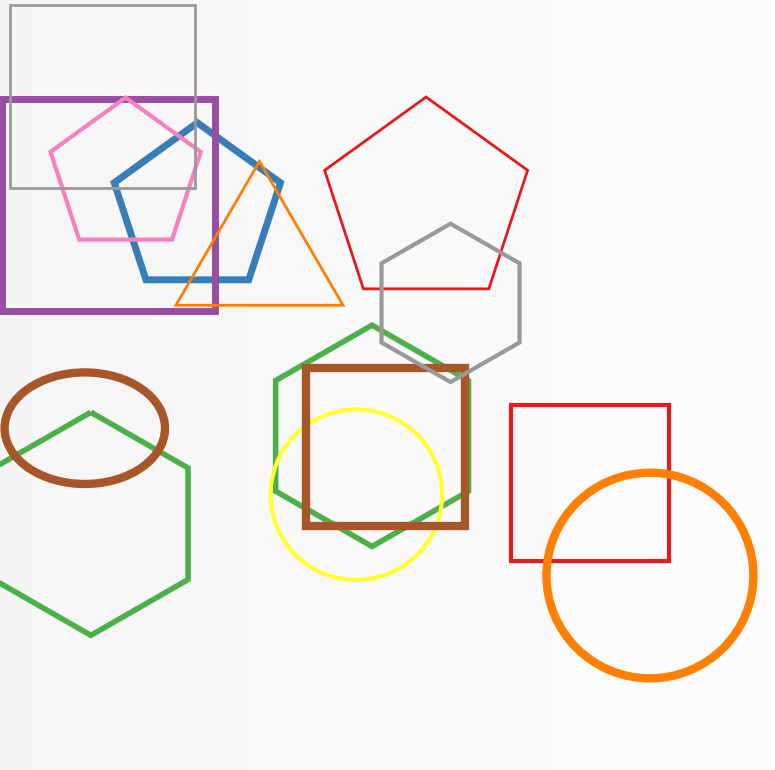[{"shape": "pentagon", "thickness": 1, "radius": 0.69, "center": [0.55, 0.736]}, {"shape": "square", "thickness": 1.5, "radius": 0.51, "center": [0.761, 0.372]}, {"shape": "pentagon", "thickness": 2.5, "radius": 0.56, "center": [0.255, 0.728]}, {"shape": "hexagon", "thickness": 2, "radius": 0.72, "center": [0.48, 0.434]}, {"shape": "hexagon", "thickness": 2, "radius": 0.72, "center": [0.117, 0.32]}, {"shape": "square", "thickness": 2.5, "radius": 0.69, "center": [0.14, 0.733]}, {"shape": "triangle", "thickness": 1, "radius": 0.62, "center": [0.335, 0.666]}, {"shape": "circle", "thickness": 3, "radius": 0.67, "center": [0.839, 0.253]}, {"shape": "circle", "thickness": 1.5, "radius": 0.55, "center": [0.46, 0.358]}, {"shape": "oval", "thickness": 3, "radius": 0.52, "center": [0.109, 0.444]}, {"shape": "square", "thickness": 3, "radius": 0.52, "center": [0.498, 0.419]}, {"shape": "pentagon", "thickness": 1.5, "radius": 0.51, "center": [0.162, 0.771]}, {"shape": "square", "thickness": 1, "radius": 0.59, "center": [0.132, 0.875]}, {"shape": "hexagon", "thickness": 1.5, "radius": 0.51, "center": [0.581, 0.607]}]